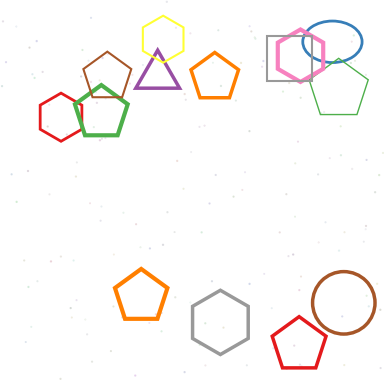[{"shape": "hexagon", "thickness": 2, "radius": 0.31, "center": [0.159, 0.696]}, {"shape": "pentagon", "thickness": 2.5, "radius": 0.37, "center": [0.777, 0.104]}, {"shape": "oval", "thickness": 2, "radius": 0.39, "center": [0.863, 0.891]}, {"shape": "pentagon", "thickness": 1, "radius": 0.4, "center": [0.88, 0.768]}, {"shape": "pentagon", "thickness": 3, "radius": 0.36, "center": [0.263, 0.707]}, {"shape": "triangle", "thickness": 2.5, "radius": 0.33, "center": [0.41, 0.804]}, {"shape": "pentagon", "thickness": 2.5, "radius": 0.32, "center": [0.558, 0.799]}, {"shape": "pentagon", "thickness": 3, "radius": 0.36, "center": [0.367, 0.23]}, {"shape": "hexagon", "thickness": 1.5, "radius": 0.3, "center": [0.424, 0.898]}, {"shape": "pentagon", "thickness": 1.5, "radius": 0.33, "center": [0.279, 0.8]}, {"shape": "circle", "thickness": 2.5, "radius": 0.41, "center": [0.893, 0.213]}, {"shape": "hexagon", "thickness": 3, "radius": 0.34, "center": [0.781, 0.855]}, {"shape": "hexagon", "thickness": 2.5, "radius": 0.42, "center": [0.572, 0.163]}, {"shape": "square", "thickness": 1.5, "radius": 0.29, "center": [0.751, 0.848]}]